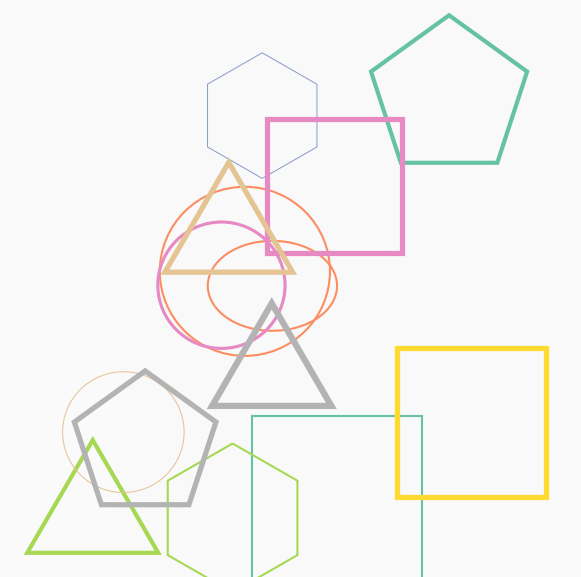[{"shape": "pentagon", "thickness": 2, "radius": 0.71, "center": [0.773, 0.832]}, {"shape": "square", "thickness": 1, "radius": 0.73, "center": [0.58, 0.132]}, {"shape": "oval", "thickness": 1, "radius": 0.56, "center": [0.469, 0.504]}, {"shape": "circle", "thickness": 1, "radius": 0.73, "center": [0.421, 0.529]}, {"shape": "hexagon", "thickness": 0.5, "radius": 0.54, "center": [0.451, 0.799]}, {"shape": "circle", "thickness": 1.5, "radius": 0.55, "center": [0.381, 0.505]}, {"shape": "square", "thickness": 2.5, "radius": 0.58, "center": [0.575, 0.677]}, {"shape": "hexagon", "thickness": 1, "radius": 0.64, "center": [0.4, 0.102]}, {"shape": "triangle", "thickness": 2, "radius": 0.65, "center": [0.16, 0.107]}, {"shape": "square", "thickness": 2.5, "radius": 0.64, "center": [0.811, 0.268]}, {"shape": "circle", "thickness": 0.5, "radius": 0.52, "center": [0.212, 0.251]}, {"shape": "triangle", "thickness": 2.5, "radius": 0.63, "center": [0.394, 0.591]}, {"shape": "pentagon", "thickness": 2.5, "radius": 0.64, "center": [0.25, 0.229]}, {"shape": "triangle", "thickness": 3, "radius": 0.59, "center": [0.467, 0.356]}]